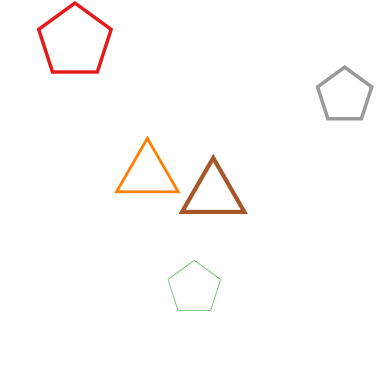[{"shape": "pentagon", "thickness": 2.5, "radius": 0.49, "center": [0.195, 0.893]}, {"shape": "pentagon", "thickness": 0.5, "radius": 0.36, "center": [0.505, 0.252]}, {"shape": "triangle", "thickness": 2, "radius": 0.46, "center": [0.383, 0.548]}, {"shape": "triangle", "thickness": 3, "radius": 0.47, "center": [0.554, 0.496]}, {"shape": "pentagon", "thickness": 2.5, "radius": 0.37, "center": [0.895, 0.751]}]